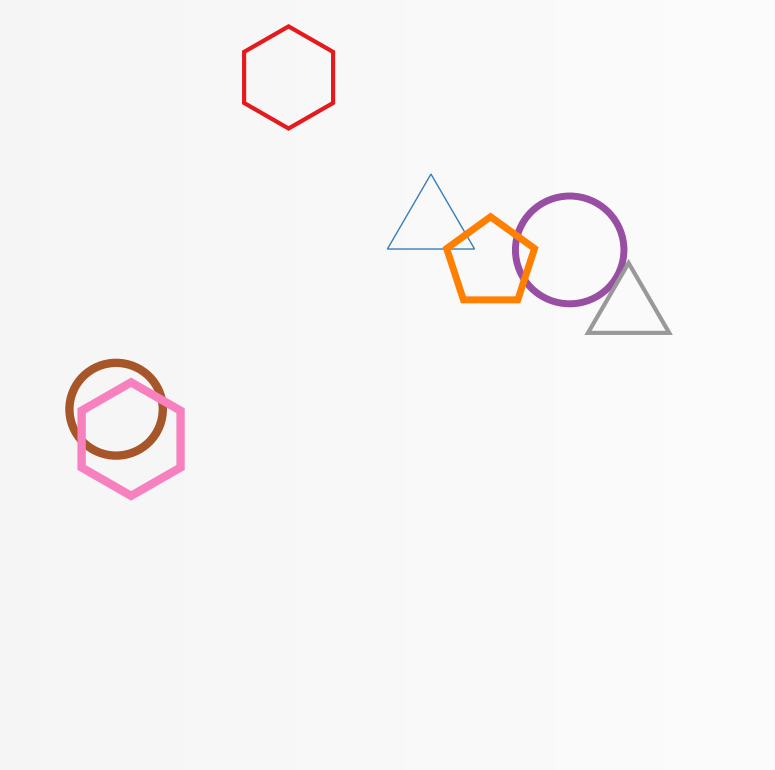[{"shape": "hexagon", "thickness": 1.5, "radius": 0.33, "center": [0.372, 0.899]}, {"shape": "triangle", "thickness": 0.5, "radius": 0.32, "center": [0.556, 0.709]}, {"shape": "circle", "thickness": 2.5, "radius": 0.35, "center": [0.735, 0.675]}, {"shape": "pentagon", "thickness": 2.5, "radius": 0.3, "center": [0.633, 0.659]}, {"shape": "circle", "thickness": 3, "radius": 0.3, "center": [0.15, 0.469]}, {"shape": "hexagon", "thickness": 3, "radius": 0.37, "center": [0.169, 0.43]}, {"shape": "triangle", "thickness": 1.5, "radius": 0.3, "center": [0.811, 0.598]}]